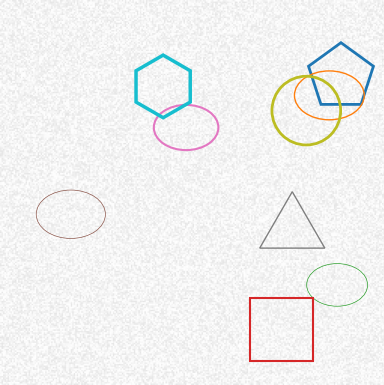[{"shape": "pentagon", "thickness": 2, "radius": 0.44, "center": [0.886, 0.801]}, {"shape": "oval", "thickness": 1, "radius": 0.45, "center": [0.855, 0.752]}, {"shape": "oval", "thickness": 0.5, "radius": 0.4, "center": [0.876, 0.26]}, {"shape": "square", "thickness": 1.5, "radius": 0.41, "center": [0.732, 0.144]}, {"shape": "oval", "thickness": 0.5, "radius": 0.45, "center": [0.184, 0.443]}, {"shape": "oval", "thickness": 1.5, "radius": 0.42, "center": [0.483, 0.669]}, {"shape": "triangle", "thickness": 1, "radius": 0.49, "center": [0.759, 0.404]}, {"shape": "circle", "thickness": 2, "radius": 0.45, "center": [0.796, 0.713]}, {"shape": "hexagon", "thickness": 2.5, "radius": 0.41, "center": [0.424, 0.776]}]